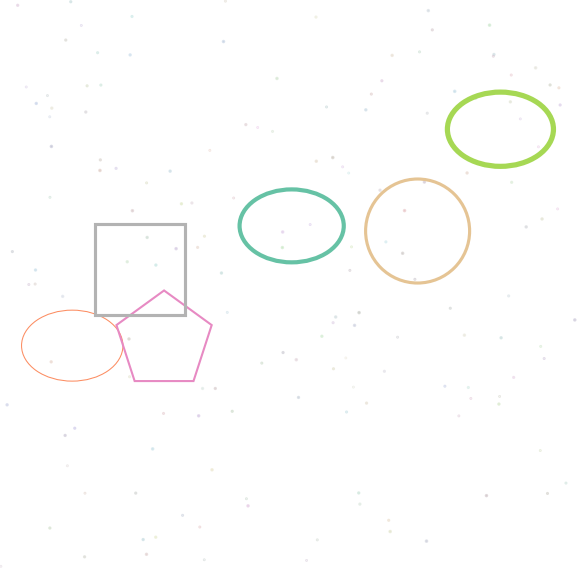[{"shape": "oval", "thickness": 2, "radius": 0.45, "center": [0.505, 0.608]}, {"shape": "oval", "thickness": 0.5, "radius": 0.44, "center": [0.125, 0.401]}, {"shape": "pentagon", "thickness": 1, "radius": 0.43, "center": [0.284, 0.409]}, {"shape": "oval", "thickness": 2.5, "radius": 0.46, "center": [0.867, 0.775]}, {"shape": "circle", "thickness": 1.5, "radius": 0.45, "center": [0.723, 0.599]}, {"shape": "square", "thickness": 1.5, "radius": 0.39, "center": [0.242, 0.533]}]